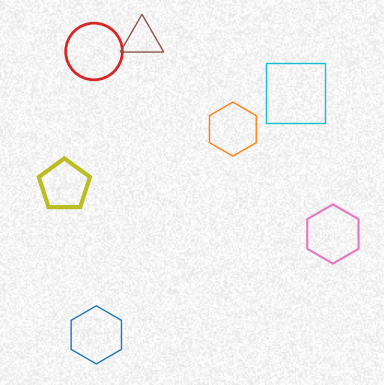[{"shape": "hexagon", "thickness": 1, "radius": 0.38, "center": [0.25, 0.13]}, {"shape": "hexagon", "thickness": 1, "radius": 0.35, "center": [0.605, 0.665]}, {"shape": "circle", "thickness": 2, "radius": 0.37, "center": [0.244, 0.866]}, {"shape": "triangle", "thickness": 1, "radius": 0.33, "center": [0.369, 0.897]}, {"shape": "hexagon", "thickness": 1.5, "radius": 0.38, "center": [0.865, 0.392]}, {"shape": "pentagon", "thickness": 3, "radius": 0.35, "center": [0.167, 0.519]}, {"shape": "square", "thickness": 1, "radius": 0.39, "center": [0.767, 0.758]}]